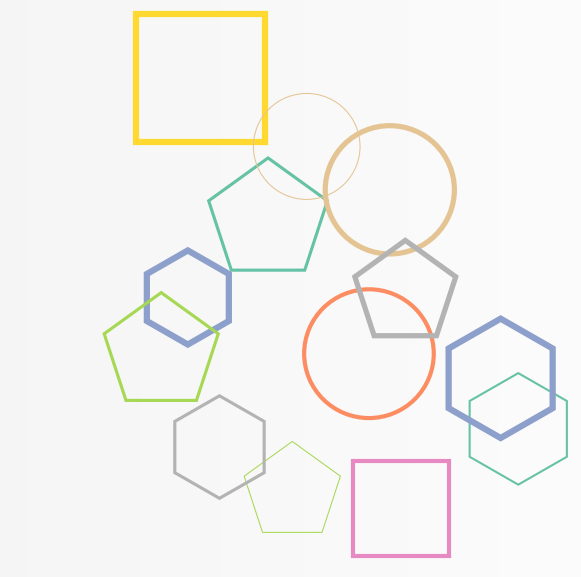[{"shape": "pentagon", "thickness": 1.5, "radius": 0.54, "center": [0.461, 0.618]}, {"shape": "hexagon", "thickness": 1, "radius": 0.48, "center": [0.892, 0.256]}, {"shape": "circle", "thickness": 2, "radius": 0.56, "center": [0.635, 0.387]}, {"shape": "hexagon", "thickness": 3, "radius": 0.52, "center": [0.861, 0.344]}, {"shape": "hexagon", "thickness": 3, "radius": 0.41, "center": [0.323, 0.484]}, {"shape": "square", "thickness": 2, "radius": 0.41, "center": [0.69, 0.119]}, {"shape": "pentagon", "thickness": 0.5, "radius": 0.44, "center": [0.503, 0.148]}, {"shape": "pentagon", "thickness": 1.5, "radius": 0.52, "center": [0.277, 0.389]}, {"shape": "square", "thickness": 3, "radius": 0.55, "center": [0.345, 0.864]}, {"shape": "circle", "thickness": 2.5, "radius": 0.56, "center": [0.671, 0.67]}, {"shape": "circle", "thickness": 0.5, "radius": 0.46, "center": [0.528, 0.746]}, {"shape": "pentagon", "thickness": 2.5, "radius": 0.46, "center": [0.697, 0.492]}, {"shape": "hexagon", "thickness": 1.5, "radius": 0.44, "center": [0.378, 0.225]}]